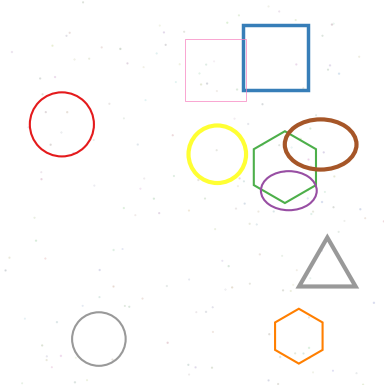[{"shape": "circle", "thickness": 1.5, "radius": 0.42, "center": [0.161, 0.677]}, {"shape": "square", "thickness": 2.5, "radius": 0.43, "center": [0.716, 0.851]}, {"shape": "hexagon", "thickness": 1.5, "radius": 0.47, "center": [0.74, 0.566]}, {"shape": "oval", "thickness": 1.5, "radius": 0.36, "center": [0.75, 0.505]}, {"shape": "hexagon", "thickness": 1.5, "radius": 0.36, "center": [0.776, 0.127]}, {"shape": "circle", "thickness": 3, "radius": 0.37, "center": [0.564, 0.599]}, {"shape": "oval", "thickness": 3, "radius": 0.47, "center": [0.833, 0.625]}, {"shape": "square", "thickness": 0.5, "radius": 0.4, "center": [0.56, 0.819]}, {"shape": "triangle", "thickness": 3, "radius": 0.42, "center": [0.85, 0.298]}, {"shape": "circle", "thickness": 1.5, "radius": 0.35, "center": [0.257, 0.119]}]